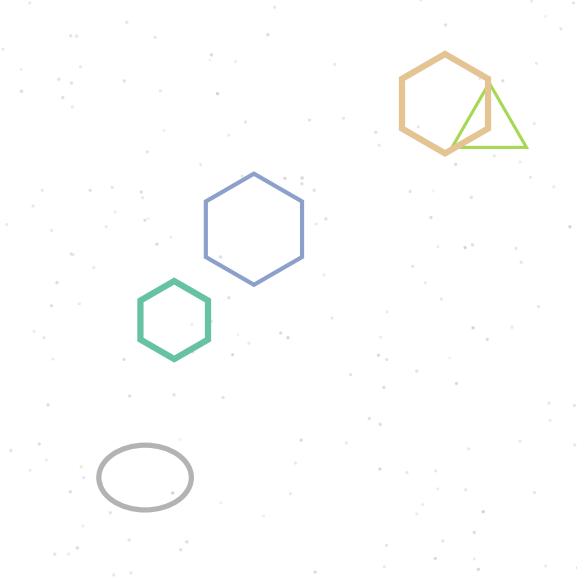[{"shape": "hexagon", "thickness": 3, "radius": 0.34, "center": [0.302, 0.445]}, {"shape": "hexagon", "thickness": 2, "radius": 0.48, "center": [0.44, 0.602]}, {"shape": "triangle", "thickness": 1.5, "radius": 0.37, "center": [0.847, 0.781]}, {"shape": "hexagon", "thickness": 3, "radius": 0.43, "center": [0.771, 0.82]}, {"shape": "oval", "thickness": 2.5, "radius": 0.4, "center": [0.251, 0.172]}]